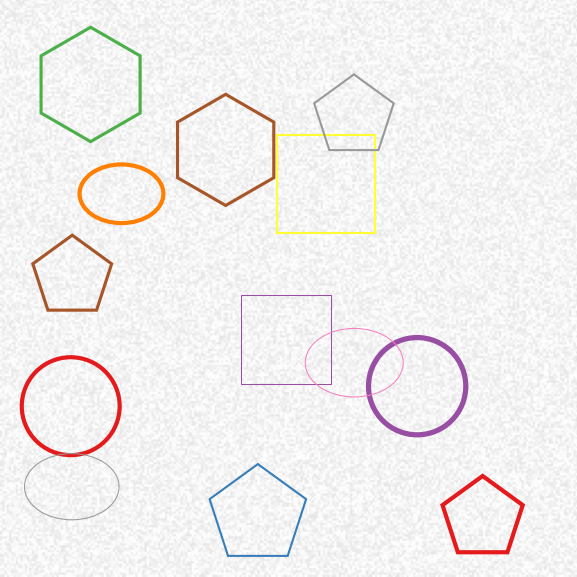[{"shape": "circle", "thickness": 2, "radius": 0.42, "center": [0.122, 0.296]}, {"shape": "pentagon", "thickness": 2, "radius": 0.37, "center": [0.836, 0.102]}, {"shape": "pentagon", "thickness": 1, "radius": 0.44, "center": [0.447, 0.108]}, {"shape": "hexagon", "thickness": 1.5, "radius": 0.5, "center": [0.157, 0.853]}, {"shape": "circle", "thickness": 2.5, "radius": 0.42, "center": [0.722, 0.33]}, {"shape": "square", "thickness": 0.5, "radius": 0.39, "center": [0.495, 0.411]}, {"shape": "oval", "thickness": 2, "radius": 0.36, "center": [0.21, 0.664]}, {"shape": "square", "thickness": 1, "radius": 0.43, "center": [0.564, 0.681]}, {"shape": "hexagon", "thickness": 1.5, "radius": 0.48, "center": [0.391, 0.74]}, {"shape": "pentagon", "thickness": 1.5, "radius": 0.36, "center": [0.125, 0.52]}, {"shape": "oval", "thickness": 0.5, "radius": 0.42, "center": [0.613, 0.371]}, {"shape": "oval", "thickness": 0.5, "radius": 0.41, "center": [0.124, 0.156]}, {"shape": "pentagon", "thickness": 1, "radius": 0.36, "center": [0.613, 0.798]}]